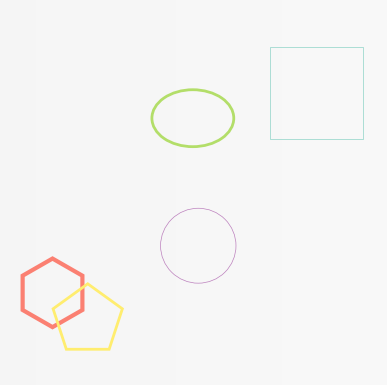[{"shape": "square", "thickness": 0.5, "radius": 0.6, "center": [0.817, 0.759]}, {"shape": "hexagon", "thickness": 3, "radius": 0.45, "center": [0.136, 0.239]}, {"shape": "oval", "thickness": 2, "radius": 0.53, "center": [0.498, 0.693]}, {"shape": "circle", "thickness": 0.5, "radius": 0.49, "center": [0.512, 0.362]}, {"shape": "pentagon", "thickness": 2, "radius": 0.47, "center": [0.226, 0.169]}]